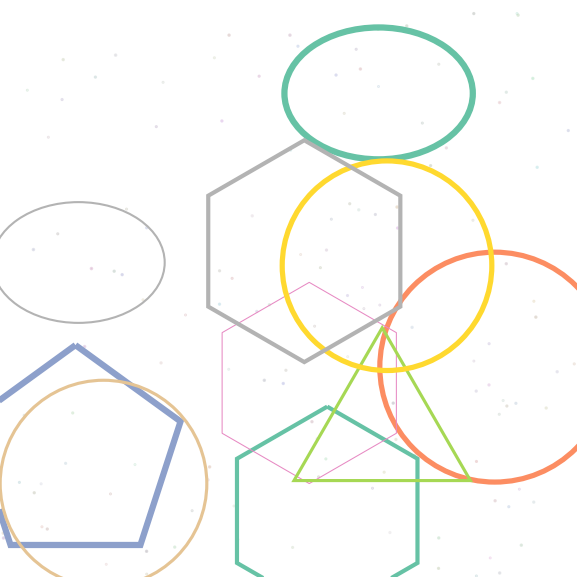[{"shape": "hexagon", "thickness": 2, "radius": 0.9, "center": [0.567, 0.115]}, {"shape": "oval", "thickness": 3, "radius": 0.82, "center": [0.656, 0.837]}, {"shape": "circle", "thickness": 2.5, "radius": 1.0, "center": [0.857, 0.363]}, {"shape": "pentagon", "thickness": 3, "radius": 0.96, "center": [0.131, 0.21]}, {"shape": "hexagon", "thickness": 0.5, "radius": 0.87, "center": [0.535, 0.336]}, {"shape": "triangle", "thickness": 1.5, "radius": 0.88, "center": [0.662, 0.255]}, {"shape": "circle", "thickness": 2.5, "radius": 0.91, "center": [0.67, 0.539]}, {"shape": "circle", "thickness": 1.5, "radius": 0.89, "center": [0.179, 0.162]}, {"shape": "hexagon", "thickness": 2, "radius": 0.96, "center": [0.527, 0.564]}, {"shape": "oval", "thickness": 1, "radius": 0.75, "center": [0.136, 0.545]}]